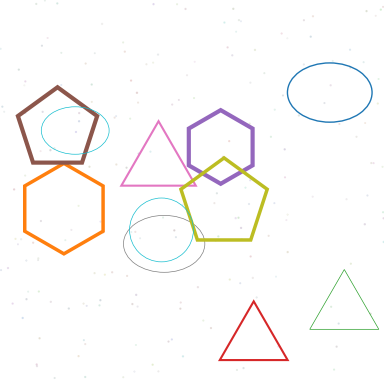[{"shape": "oval", "thickness": 1, "radius": 0.55, "center": [0.857, 0.76]}, {"shape": "hexagon", "thickness": 2.5, "radius": 0.59, "center": [0.166, 0.458]}, {"shape": "triangle", "thickness": 0.5, "radius": 0.52, "center": [0.894, 0.196]}, {"shape": "triangle", "thickness": 1.5, "radius": 0.51, "center": [0.659, 0.116]}, {"shape": "hexagon", "thickness": 3, "radius": 0.48, "center": [0.573, 0.618]}, {"shape": "pentagon", "thickness": 3, "radius": 0.54, "center": [0.149, 0.665]}, {"shape": "triangle", "thickness": 1.5, "radius": 0.56, "center": [0.412, 0.574]}, {"shape": "oval", "thickness": 0.5, "radius": 0.53, "center": [0.426, 0.367]}, {"shape": "pentagon", "thickness": 2.5, "radius": 0.59, "center": [0.582, 0.472]}, {"shape": "circle", "thickness": 0.5, "radius": 0.41, "center": [0.419, 0.403]}, {"shape": "oval", "thickness": 0.5, "radius": 0.44, "center": [0.195, 0.661]}]